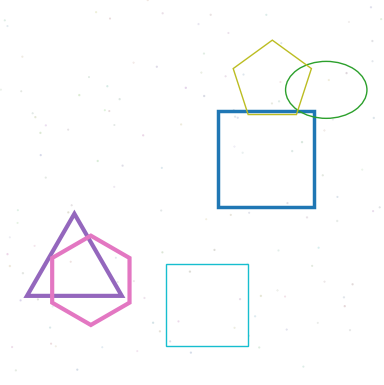[{"shape": "square", "thickness": 2.5, "radius": 0.62, "center": [0.69, 0.588]}, {"shape": "oval", "thickness": 1, "radius": 0.53, "center": [0.847, 0.767]}, {"shape": "triangle", "thickness": 3, "radius": 0.71, "center": [0.193, 0.303]}, {"shape": "hexagon", "thickness": 3, "radius": 0.58, "center": [0.236, 0.272]}, {"shape": "pentagon", "thickness": 1, "radius": 0.53, "center": [0.707, 0.789]}, {"shape": "square", "thickness": 1, "radius": 0.53, "center": [0.538, 0.208]}]